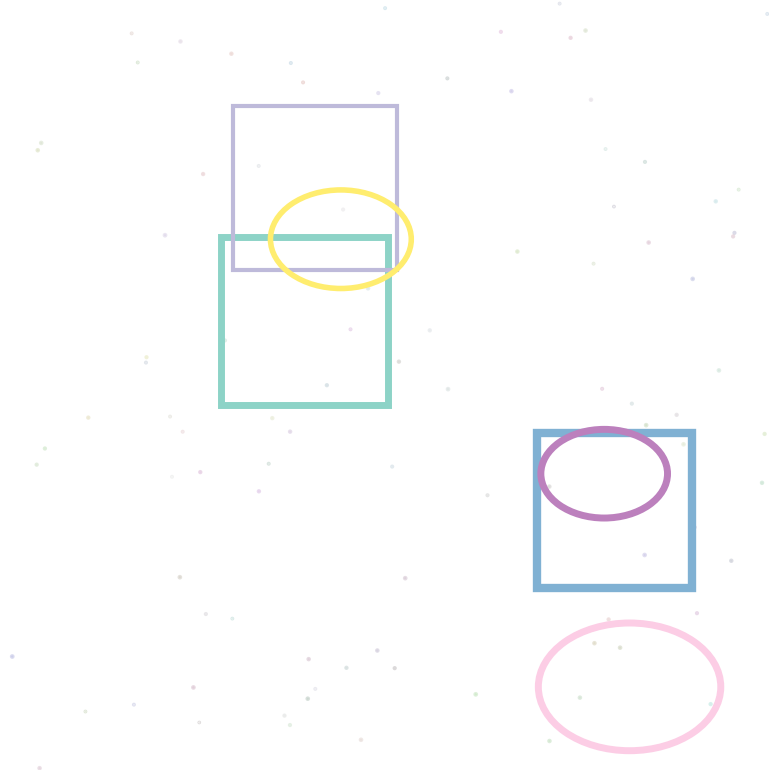[{"shape": "square", "thickness": 2.5, "radius": 0.54, "center": [0.396, 0.583]}, {"shape": "square", "thickness": 1.5, "radius": 0.53, "center": [0.409, 0.756]}, {"shape": "square", "thickness": 3, "radius": 0.5, "center": [0.798, 0.337]}, {"shape": "oval", "thickness": 2.5, "radius": 0.59, "center": [0.818, 0.108]}, {"shape": "oval", "thickness": 2.5, "radius": 0.41, "center": [0.785, 0.385]}, {"shape": "oval", "thickness": 2, "radius": 0.46, "center": [0.443, 0.689]}]